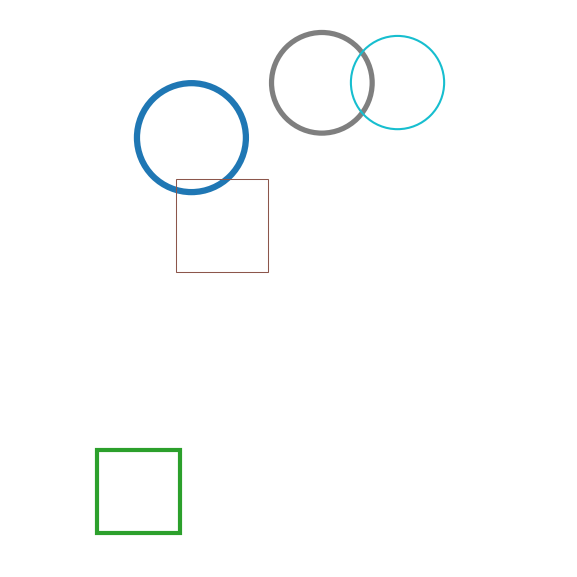[{"shape": "circle", "thickness": 3, "radius": 0.47, "center": [0.331, 0.761]}, {"shape": "square", "thickness": 2, "radius": 0.36, "center": [0.239, 0.148]}, {"shape": "square", "thickness": 0.5, "radius": 0.4, "center": [0.385, 0.609]}, {"shape": "circle", "thickness": 2.5, "radius": 0.44, "center": [0.557, 0.856]}, {"shape": "circle", "thickness": 1, "radius": 0.4, "center": [0.688, 0.856]}]